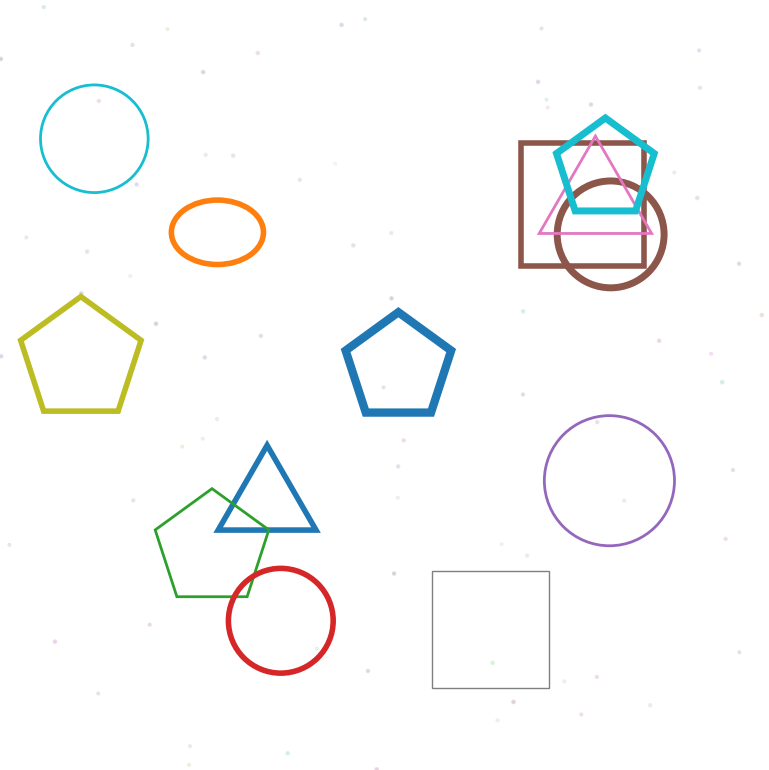[{"shape": "pentagon", "thickness": 3, "radius": 0.36, "center": [0.517, 0.522]}, {"shape": "triangle", "thickness": 2, "radius": 0.37, "center": [0.347, 0.348]}, {"shape": "oval", "thickness": 2, "radius": 0.3, "center": [0.282, 0.698]}, {"shape": "pentagon", "thickness": 1, "radius": 0.39, "center": [0.275, 0.288]}, {"shape": "circle", "thickness": 2, "radius": 0.34, "center": [0.365, 0.194]}, {"shape": "circle", "thickness": 1, "radius": 0.42, "center": [0.791, 0.376]}, {"shape": "circle", "thickness": 2.5, "radius": 0.35, "center": [0.793, 0.696]}, {"shape": "square", "thickness": 2, "radius": 0.4, "center": [0.756, 0.735]}, {"shape": "triangle", "thickness": 1, "radius": 0.42, "center": [0.773, 0.739]}, {"shape": "square", "thickness": 0.5, "radius": 0.38, "center": [0.637, 0.183]}, {"shape": "pentagon", "thickness": 2, "radius": 0.41, "center": [0.105, 0.533]}, {"shape": "circle", "thickness": 1, "radius": 0.35, "center": [0.122, 0.82]}, {"shape": "pentagon", "thickness": 2.5, "radius": 0.33, "center": [0.786, 0.78]}]